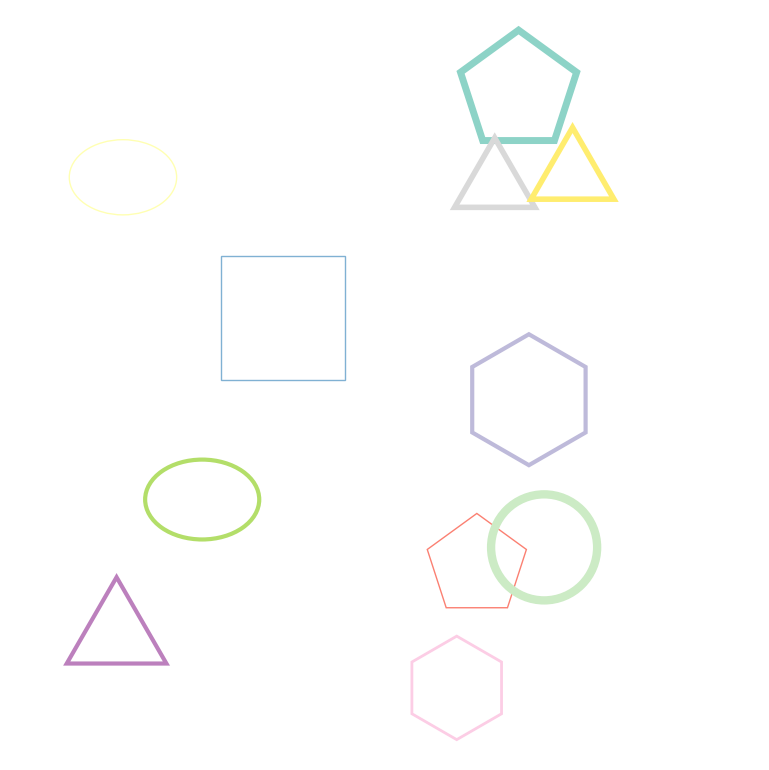[{"shape": "pentagon", "thickness": 2.5, "radius": 0.4, "center": [0.673, 0.882]}, {"shape": "oval", "thickness": 0.5, "radius": 0.35, "center": [0.16, 0.77]}, {"shape": "hexagon", "thickness": 1.5, "radius": 0.43, "center": [0.687, 0.481]}, {"shape": "pentagon", "thickness": 0.5, "radius": 0.34, "center": [0.619, 0.265]}, {"shape": "square", "thickness": 0.5, "radius": 0.41, "center": [0.367, 0.587]}, {"shape": "oval", "thickness": 1.5, "radius": 0.37, "center": [0.263, 0.351]}, {"shape": "hexagon", "thickness": 1, "radius": 0.34, "center": [0.593, 0.107]}, {"shape": "triangle", "thickness": 2, "radius": 0.3, "center": [0.642, 0.761]}, {"shape": "triangle", "thickness": 1.5, "radius": 0.37, "center": [0.151, 0.176]}, {"shape": "circle", "thickness": 3, "radius": 0.34, "center": [0.707, 0.289]}, {"shape": "triangle", "thickness": 2, "radius": 0.31, "center": [0.744, 0.772]}]